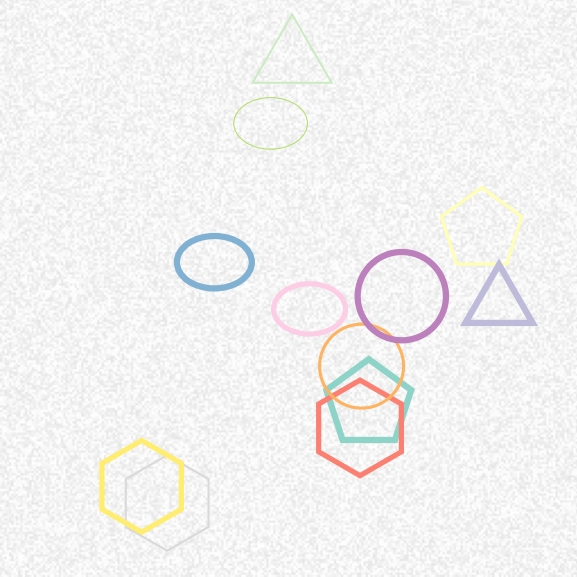[{"shape": "pentagon", "thickness": 3, "radius": 0.39, "center": [0.639, 0.3]}, {"shape": "pentagon", "thickness": 1.5, "radius": 0.37, "center": [0.834, 0.601]}, {"shape": "triangle", "thickness": 3, "radius": 0.34, "center": [0.864, 0.474]}, {"shape": "hexagon", "thickness": 2.5, "radius": 0.41, "center": [0.623, 0.258]}, {"shape": "oval", "thickness": 3, "radius": 0.32, "center": [0.371, 0.545]}, {"shape": "circle", "thickness": 1.5, "radius": 0.36, "center": [0.626, 0.365]}, {"shape": "oval", "thickness": 0.5, "radius": 0.32, "center": [0.469, 0.785]}, {"shape": "oval", "thickness": 2.5, "radius": 0.31, "center": [0.536, 0.464]}, {"shape": "hexagon", "thickness": 1, "radius": 0.41, "center": [0.289, 0.128]}, {"shape": "circle", "thickness": 3, "radius": 0.38, "center": [0.696, 0.486]}, {"shape": "triangle", "thickness": 1, "radius": 0.4, "center": [0.506, 0.895]}, {"shape": "hexagon", "thickness": 2.5, "radius": 0.4, "center": [0.245, 0.157]}]